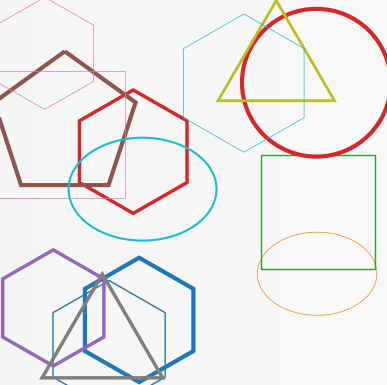[{"shape": "hexagon", "thickness": 1, "radius": 0.84, "center": [0.282, 0.104]}, {"shape": "hexagon", "thickness": 3, "radius": 0.81, "center": [0.359, 0.169]}, {"shape": "oval", "thickness": 0.5, "radius": 0.77, "center": [0.818, 0.289]}, {"shape": "square", "thickness": 1, "radius": 0.74, "center": [0.821, 0.449]}, {"shape": "circle", "thickness": 3, "radius": 0.96, "center": [0.816, 0.785]}, {"shape": "hexagon", "thickness": 2.5, "radius": 0.8, "center": [0.344, 0.606]}, {"shape": "hexagon", "thickness": 2.5, "radius": 0.75, "center": [0.137, 0.2]}, {"shape": "pentagon", "thickness": 3, "radius": 0.96, "center": [0.167, 0.675]}, {"shape": "square", "thickness": 0.5, "radius": 0.83, "center": [0.158, 0.649]}, {"shape": "hexagon", "thickness": 0.5, "radius": 0.73, "center": [0.115, 0.861]}, {"shape": "triangle", "thickness": 2.5, "radius": 0.9, "center": [0.264, 0.108]}, {"shape": "triangle", "thickness": 2, "radius": 0.87, "center": [0.713, 0.825]}, {"shape": "oval", "thickness": 1.5, "radius": 0.95, "center": [0.368, 0.509]}, {"shape": "hexagon", "thickness": 0.5, "radius": 0.9, "center": [0.629, 0.784]}]